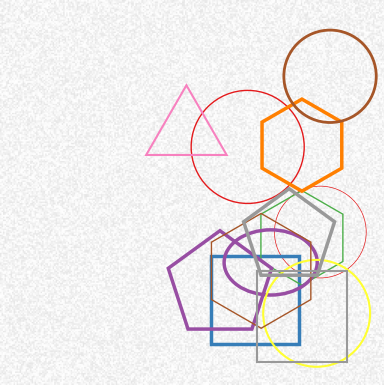[{"shape": "circle", "thickness": 0.5, "radius": 0.6, "center": [0.832, 0.397]}, {"shape": "circle", "thickness": 1, "radius": 0.73, "center": [0.643, 0.618]}, {"shape": "square", "thickness": 2.5, "radius": 0.57, "center": [0.662, 0.221]}, {"shape": "hexagon", "thickness": 1, "radius": 0.61, "center": [0.784, 0.382]}, {"shape": "pentagon", "thickness": 2.5, "radius": 0.71, "center": [0.571, 0.26]}, {"shape": "oval", "thickness": 2.5, "radius": 0.6, "center": [0.703, 0.318]}, {"shape": "hexagon", "thickness": 2.5, "radius": 0.6, "center": [0.784, 0.623]}, {"shape": "circle", "thickness": 1.5, "radius": 0.69, "center": [0.822, 0.186]}, {"shape": "circle", "thickness": 2, "radius": 0.6, "center": [0.857, 0.802]}, {"shape": "hexagon", "thickness": 1, "radius": 0.75, "center": [0.678, 0.296]}, {"shape": "triangle", "thickness": 1.5, "radius": 0.6, "center": [0.484, 0.658]}, {"shape": "square", "thickness": 1.5, "radius": 0.59, "center": [0.785, 0.178]}, {"shape": "pentagon", "thickness": 2.5, "radius": 0.62, "center": [0.751, 0.386]}]